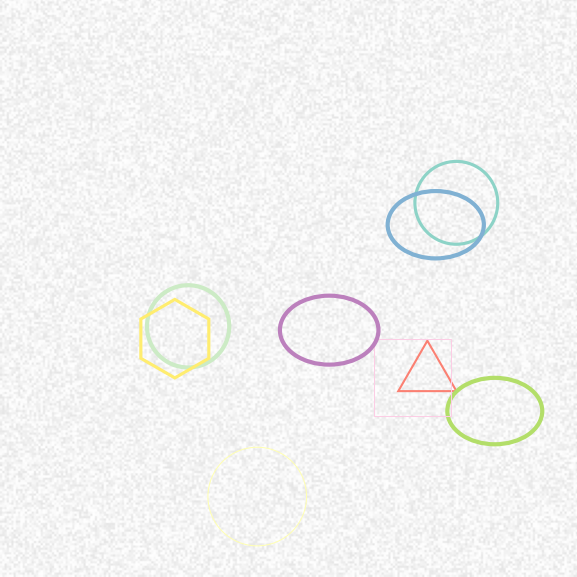[{"shape": "circle", "thickness": 1.5, "radius": 0.36, "center": [0.79, 0.648]}, {"shape": "circle", "thickness": 0.5, "radius": 0.43, "center": [0.445, 0.139]}, {"shape": "triangle", "thickness": 1, "radius": 0.29, "center": [0.74, 0.351]}, {"shape": "oval", "thickness": 2, "radius": 0.42, "center": [0.755, 0.61]}, {"shape": "oval", "thickness": 2, "radius": 0.41, "center": [0.857, 0.287]}, {"shape": "square", "thickness": 0.5, "radius": 0.33, "center": [0.714, 0.345]}, {"shape": "oval", "thickness": 2, "radius": 0.43, "center": [0.57, 0.427]}, {"shape": "circle", "thickness": 2, "radius": 0.36, "center": [0.326, 0.434]}, {"shape": "hexagon", "thickness": 1.5, "radius": 0.34, "center": [0.303, 0.413]}]